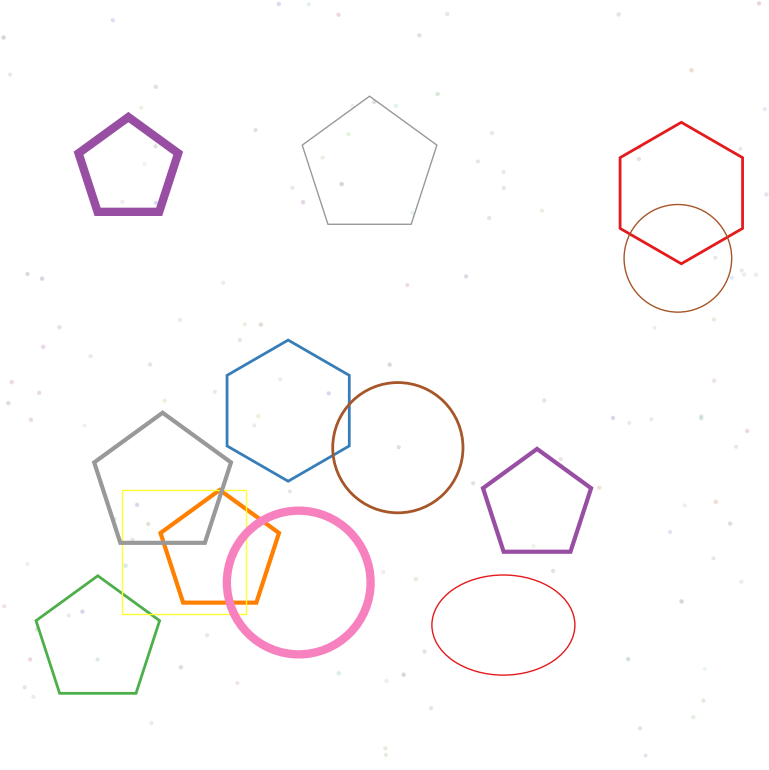[{"shape": "oval", "thickness": 0.5, "radius": 0.46, "center": [0.654, 0.188]}, {"shape": "hexagon", "thickness": 1, "radius": 0.46, "center": [0.885, 0.749]}, {"shape": "hexagon", "thickness": 1, "radius": 0.46, "center": [0.374, 0.467]}, {"shape": "pentagon", "thickness": 1, "radius": 0.42, "center": [0.127, 0.168]}, {"shape": "pentagon", "thickness": 1.5, "radius": 0.37, "center": [0.697, 0.343]}, {"shape": "pentagon", "thickness": 3, "radius": 0.34, "center": [0.167, 0.78]}, {"shape": "pentagon", "thickness": 1.5, "radius": 0.4, "center": [0.285, 0.283]}, {"shape": "square", "thickness": 0.5, "radius": 0.4, "center": [0.239, 0.283]}, {"shape": "circle", "thickness": 0.5, "radius": 0.35, "center": [0.88, 0.665]}, {"shape": "circle", "thickness": 1, "radius": 0.42, "center": [0.517, 0.419]}, {"shape": "circle", "thickness": 3, "radius": 0.47, "center": [0.388, 0.243]}, {"shape": "pentagon", "thickness": 1.5, "radius": 0.47, "center": [0.211, 0.371]}, {"shape": "pentagon", "thickness": 0.5, "radius": 0.46, "center": [0.48, 0.783]}]